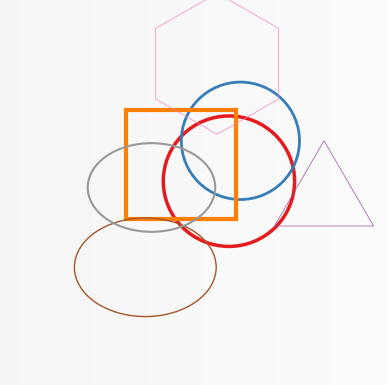[{"shape": "circle", "thickness": 2.5, "radius": 0.85, "center": [0.591, 0.529]}, {"shape": "circle", "thickness": 2, "radius": 0.76, "center": [0.62, 0.634]}, {"shape": "triangle", "thickness": 0.5, "radius": 0.74, "center": [0.836, 0.487]}, {"shape": "square", "thickness": 3, "radius": 0.71, "center": [0.468, 0.573]}, {"shape": "oval", "thickness": 1, "radius": 0.91, "center": [0.375, 0.306]}, {"shape": "hexagon", "thickness": 0.5, "radius": 0.92, "center": [0.561, 0.835]}, {"shape": "oval", "thickness": 1.5, "radius": 0.82, "center": [0.391, 0.513]}]